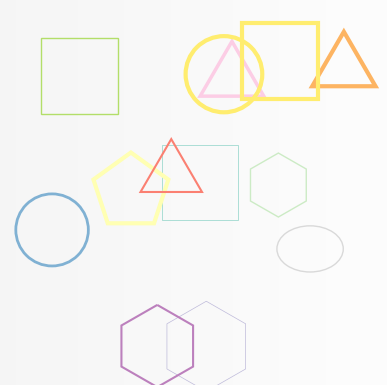[{"shape": "square", "thickness": 0.5, "radius": 0.49, "center": [0.516, 0.525]}, {"shape": "pentagon", "thickness": 3, "radius": 0.51, "center": [0.338, 0.502]}, {"shape": "hexagon", "thickness": 0.5, "radius": 0.59, "center": [0.532, 0.1]}, {"shape": "triangle", "thickness": 1.5, "radius": 0.46, "center": [0.442, 0.547]}, {"shape": "circle", "thickness": 2, "radius": 0.47, "center": [0.134, 0.403]}, {"shape": "triangle", "thickness": 3, "radius": 0.47, "center": [0.887, 0.823]}, {"shape": "square", "thickness": 1, "radius": 0.5, "center": [0.206, 0.803]}, {"shape": "triangle", "thickness": 2.5, "radius": 0.47, "center": [0.599, 0.798]}, {"shape": "oval", "thickness": 1, "radius": 0.43, "center": [0.8, 0.353]}, {"shape": "hexagon", "thickness": 1.5, "radius": 0.53, "center": [0.406, 0.101]}, {"shape": "hexagon", "thickness": 1, "radius": 0.42, "center": [0.718, 0.519]}, {"shape": "circle", "thickness": 3, "radius": 0.49, "center": [0.578, 0.807]}, {"shape": "square", "thickness": 3, "radius": 0.49, "center": [0.723, 0.841]}]